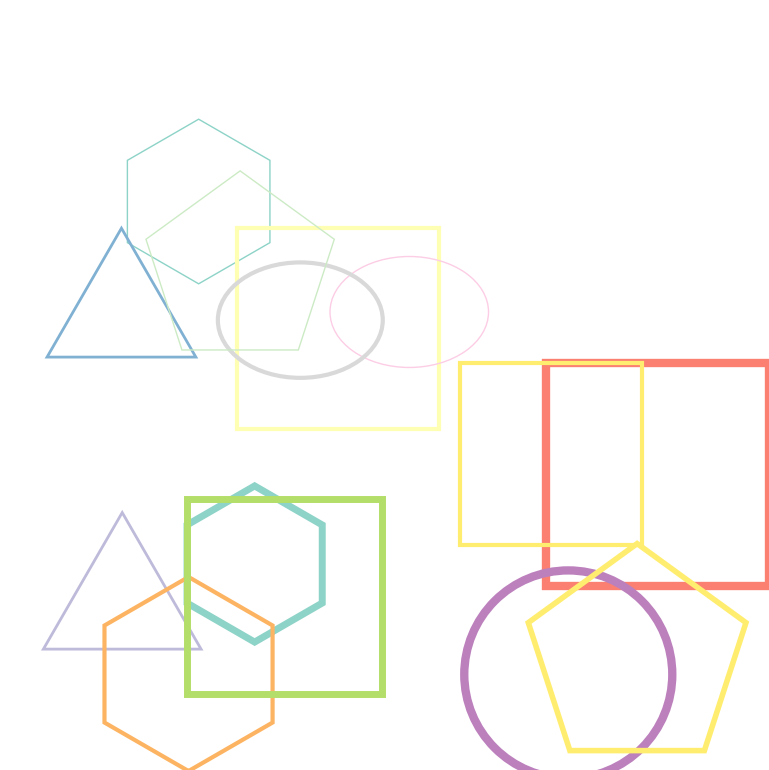[{"shape": "hexagon", "thickness": 0.5, "radius": 0.53, "center": [0.258, 0.738]}, {"shape": "hexagon", "thickness": 2.5, "radius": 0.51, "center": [0.331, 0.268]}, {"shape": "square", "thickness": 1.5, "radius": 0.65, "center": [0.439, 0.573]}, {"shape": "triangle", "thickness": 1, "radius": 0.59, "center": [0.159, 0.216]}, {"shape": "square", "thickness": 3, "radius": 0.72, "center": [0.854, 0.384]}, {"shape": "triangle", "thickness": 1, "radius": 0.56, "center": [0.158, 0.592]}, {"shape": "hexagon", "thickness": 1.5, "radius": 0.63, "center": [0.245, 0.125]}, {"shape": "square", "thickness": 2.5, "radius": 0.63, "center": [0.37, 0.225]}, {"shape": "oval", "thickness": 0.5, "radius": 0.51, "center": [0.532, 0.595]}, {"shape": "oval", "thickness": 1.5, "radius": 0.54, "center": [0.39, 0.584]}, {"shape": "circle", "thickness": 3, "radius": 0.68, "center": [0.738, 0.124]}, {"shape": "pentagon", "thickness": 0.5, "radius": 0.64, "center": [0.312, 0.65]}, {"shape": "square", "thickness": 1.5, "radius": 0.59, "center": [0.716, 0.41]}, {"shape": "pentagon", "thickness": 2, "radius": 0.74, "center": [0.827, 0.145]}]